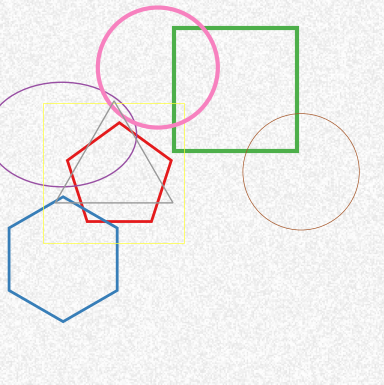[{"shape": "pentagon", "thickness": 2, "radius": 0.71, "center": [0.31, 0.539]}, {"shape": "hexagon", "thickness": 2, "radius": 0.81, "center": [0.164, 0.327]}, {"shape": "square", "thickness": 3, "radius": 0.8, "center": [0.612, 0.767]}, {"shape": "oval", "thickness": 1, "radius": 0.97, "center": [0.161, 0.651]}, {"shape": "square", "thickness": 0.5, "radius": 0.91, "center": [0.294, 0.55]}, {"shape": "circle", "thickness": 0.5, "radius": 0.76, "center": [0.782, 0.554]}, {"shape": "circle", "thickness": 3, "radius": 0.78, "center": [0.41, 0.825]}, {"shape": "triangle", "thickness": 1, "radius": 0.88, "center": [0.296, 0.561]}]